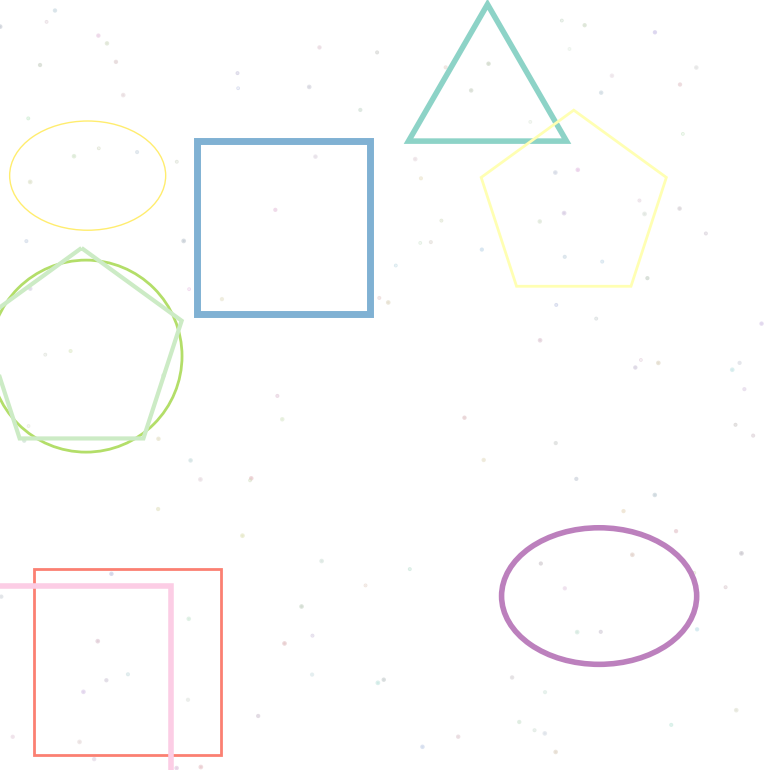[{"shape": "triangle", "thickness": 2, "radius": 0.59, "center": [0.633, 0.876]}, {"shape": "pentagon", "thickness": 1, "radius": 0.63, "center": [0.745, 0.73]}, {"shape": "square", "thickness": 1, "radius": 0.61, "center": [0.166, 0.14]}, {"shape": "square", "thickness": 2.5, "radius": 0.56, "center": [0.369, 0.704]}, {"shape": "circle", "thickness": 1, "radius": 0.62, "center": [0.112, 0.538]}, {"shape": "square", "thickness": 2, "radius": 0.61, "center": [0.1, 0.117]}, {"shape": "oval", "thickness": 2, "radius": 0.63, "center": [0.778, 0.226]}, {"shape": "pentagon", "thickness": 1.5, "radius": 0.68, "center": [0.106, 0.541]}, {"shape": "oval", "thickness": 0.5, "radius": 0.51, "center": [0.114, 0.772]}]